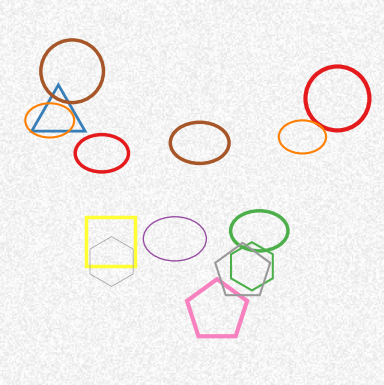[{"shape": "oval", "thickness": 2.5, "radius": 0.35, "center": [0.265, 0.602]}, {"shape": "circle", "thickness": 3, "radius": 0.42, "center": [0.877, 0.744]}, {"shape": "triangle", "thickness": 2, "radius": 0.4, "center": [0.152, 0.699]}, {"shape": "oval", "thickness": 2.5, "radius": 0.37, "center": [0.673, 0.4]}, {"shape": "hexagon", "thickness": 1.5, "radius": 0.31, "center": [0.654, 0.308]}, {"shape": "oval", "thickness": 1, "radius": 0.41, "center": [0.454, 0.38]}, {"shape": "oval", "thickness": 1.5, "radius": 0.32, "center": [0.129, 0.687]}, {"shape": "oval", "thickness": 1.5, "radius": 0.31, "center": [0.786, 0.644]}, {"shape": "square", "thickness": 2.5, "radius": 0.32, "center": [0.288, 0.372]}, {"shape": "circle", "thickness": 2.5, "radius": 0.41, "center": [0.187, 0.815]}, {"shape": "oval", "thickness": 2.5, "radius": 0.38, "center": [0.519, 0.629]}, {"shape": "pentagon", "thickness": 3, "radius": 0.41, "center": [0.564, 0.193]}, {"shape": "pentagon", "thickness": 1.5, "radius": 0.38, "center": [0.63, 0.294]}, {"shape": "hexagon", "thickness": 0.5, "radius": 0.32, "center": [0.29, 0.321]}]